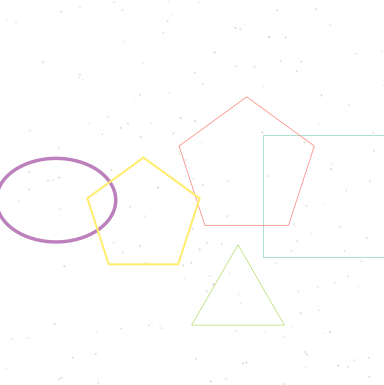[{"shape": "square", "thickness": 0.5, "radius": 0.79, "center": [0.841, 0.491]}, {"shape": "pentagon", "thickness": 0.5, "radius": 0.92, "center": [0.641, 0.564]}, {"shape": "triangle", "thickness": 0.5, "radius": 0.7, "center": [0.618, 0.225]}, {"shape": "oval", "thickness": 2.5, "radius": 0.78, "center": [0.146, 0.48]}, {"shape": "pentagon", "thickness": 1.5, "radius": 0.77, "center": [0.373, 0.437]}]